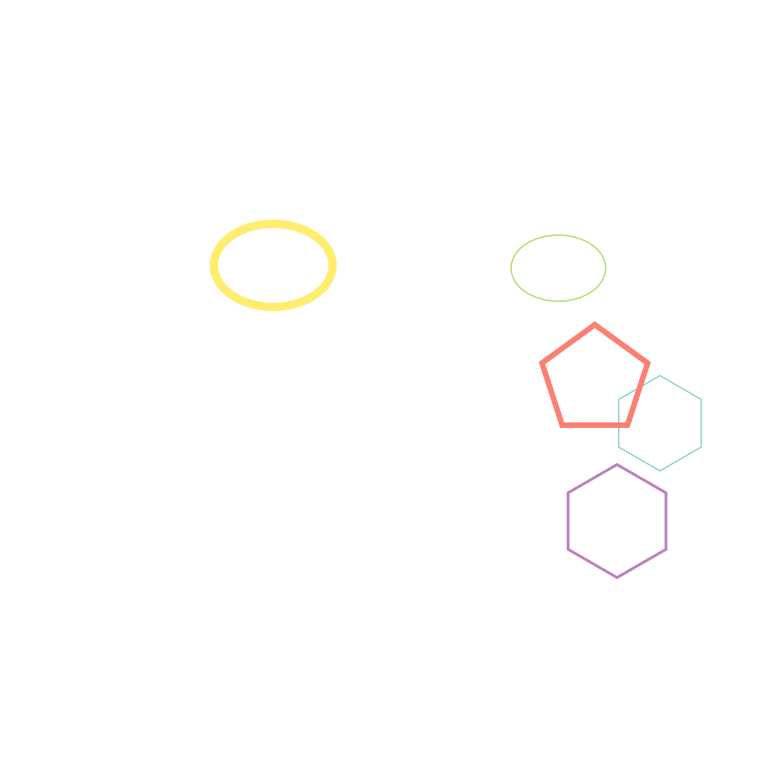[{"shape": "hexagon", "thickness": 0.5, "radius": 0.31, "center": [0.857, 0.45]}, {"shape": "pentagon", "thickness": 2, "radius": 0.36, "center": [0.772, 0.506]}, {"shape": "oval", "thickness": 0.5, "radius": 0.31, "center": [0.725, 0.652]}, {"shape": "hexagon", "thickness": 1, "radius": 0.37, "center": [0.801, 0.323]}, {"shape": "oval", "thickness": 3, "radius": 0.39, "center": [0.355, 0.655]}]